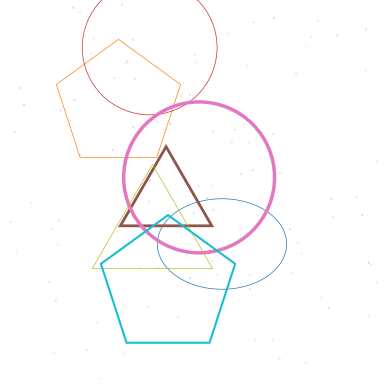[{"shape": "oval", "thickness": 0.5, "radius": 0.84, "center": [0.577, 0.366]}, {"shape": "pentagon", "thickness": 0.5, "radius": 0.85, "center": [0.308, 0.728]}, {"shape": "circle", "thickness": 0.5, "radius": 0.88, "center": [0.389, 0.877]}, {"shape": "triangle", "thickness": 2, "radius": 0.69, "center": [0.431, 0.482]}, {"shape": "circle", "thickness": 2.5, "radius": 0.98, "center": [0.517, 0.539]}, {"shape": "triangle", "thickness": 0.5, "radius": 0.9, "center": [0.396, 0.392]}, {"shape": "pentagon", "thickness": 1.5, "radius": 0.92, "center": [0.436, 0.258]}]